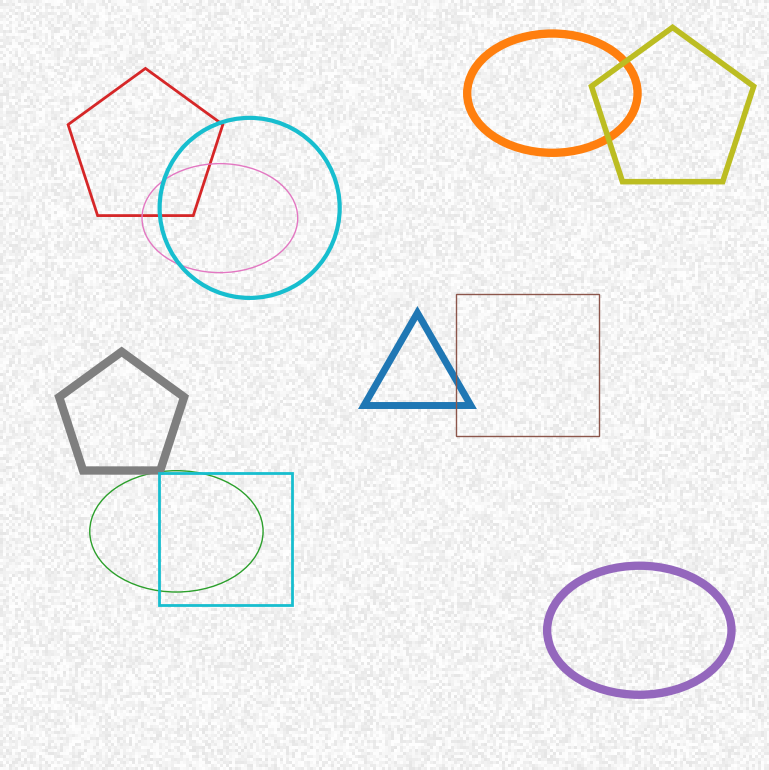[{"shape": "triangle", "thickness": 2.5, "radius": 0.4, "center": [0.542, 0.513]}, {"shape": "oval", "thickness": 3, "radius": 0.55, "center": [0.717, 0.879]}, {"shape": "oval", "thickness": 0.5, "radius": 0.56, "center": [0.229, 0.31]}, {"shape": "pentagon", "thickness": 1, "radius": 0.53, "center": [0.189, 0.805]}, {"shape": "oval", "thickness": 3, "radius": 0.6, "center": [0.83, 0.181]}, {"shape": "square", "thickness": 0.5, "radius": 0.46, "center": [0.685, 0.526]}, {"shape": "oval", "thickness": 0.5, "radius": 0.51, "center": [0.286, 0.717]}, {"shape": "pentagon", "thickness": 3, "radius": 0.43, "center": [0.158, 0.458]}, {"shape": "pentagon", "thickness": 2, "radius": 0.55, "center": [0.873, 0.854]}, {"shape": "circle", "thickness": 1.5, "radius": 0.58, "center": [0.324, 0.73]}, {"shape": "square", "thickness": 1, "radius": 0.43, "center": [0.293, 0.3]}]